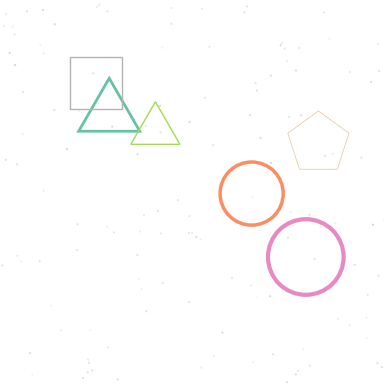[{"shape": "triangle", "thickness": 2, "radius": 0.46, "center": [0.284, 0.705]}, {"shape": "circle", "thickness": 2.5, "radius": 0.41, "center": [0.654, 0.497]}, {"shape": "circle", "thickness": 3, "radius": 0.49, "center": [0.794, 0.332]}, {"shape": "triangle", "thickness": 1, "radius": 0.37, "center": [0.404, 0.662]}, {"shape": "pentagon", "thickness": 0.5, "radius": 0.42, "center": [0.827, 0.628]}, {"shape": "square", "thickness": 1, "radius": 0.34, "center": [0.249, 0.784]}]